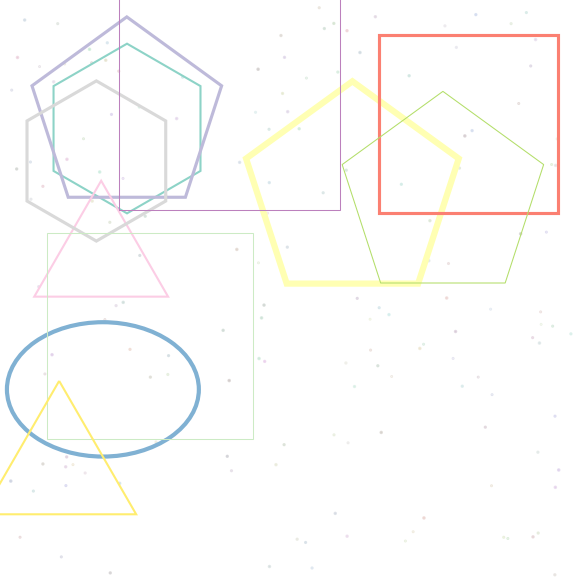[{"shape": "hexagon", "thickness": 1, "radius": 0.73, "center": [0.22, 0.777]}, {"shape": "pentagon", "thickness": 3, "radius": 0.97, "center": [0.61, 0.665]}, {"shape": "pentagon", "thickness": 1.5, "radius": 0.86, "center": [0.22, 0.797]}, {"shape": "square", "thickness": 1.5, "radius": 0.77, "center": [0.811, 0.784]}, {"shape": "oval", "thickness": 2, "radius": 0.83, "center": [0.178, 0.325]}, {"shape": "pentagon", "thickness": 0.5, "radius": 0.92, "center": [0.767, 0.657]}, {"shape": "triangle", "thickness": 1, "radius": 0.67, "center": [0.175, 0.552]}, {"shape": "hexagon", "thickness": 1.5, "radius": 0.69, "center": [0.167, 0.72]}, {"shape": "square", "thickness": 0.5, "radius": 0.96, "center": [0.398, 0.828]}, {"shape": "square", "thickness": 0.5, "radius": 0.89, "center": [0.259, 0.417]}, {"shape": "triangle", "thickness": 1, "radius": 0.77, "center": [0.102, 0.186]}]